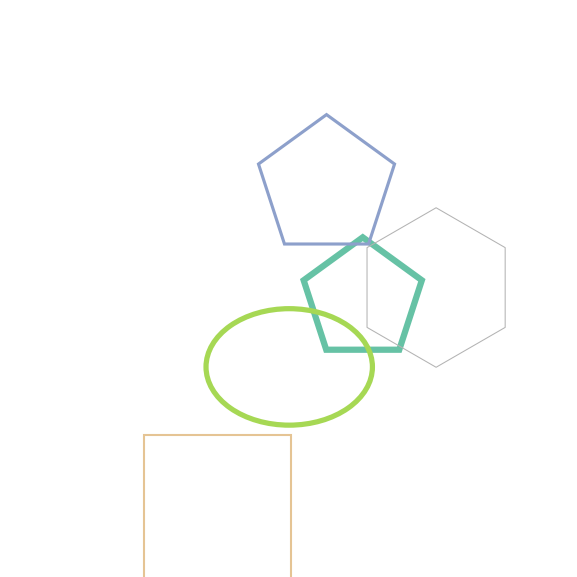[{"shape": "pentagon", "thickness": 3, "radius": 0.54, "center": [0.628, 0.481]}, {"shape": "pentagon", "thickness": 1.5, "radius": 0.62, "center": [0.565, 0.677]}, {"shape": "oval", "thickness": 2.5, "radius": 0.72, "center": [0.501, 0.364]}, {"shape": "square", "thickness": 1, "radius": 0.64, "center": [0.377, 0.119]}, {"shape": "hexagon", "thickness": 0.5, "radius": 0.69, "center": [0.755, 0.501]}]